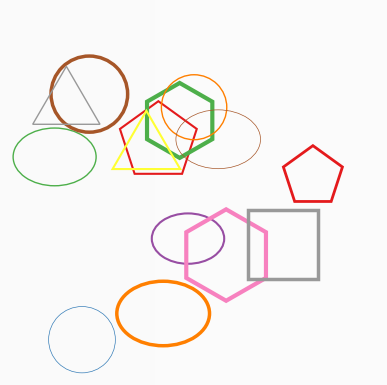[{"shape": "pentagon", "thickness": 2, "radius": 0.4, "center": [0.808, 0.542]}, {"shape": "pentagon", "thickness": 1.5, "radius": 0.52, "center": [0.409, 0.633]}, {"shape": "circle", "thickness": 0.5, "radius": 0.43, "center": [0.212, 0.118]}, {"shape": "oval", "thickness": 1, "radius": 0.54, "center": [0.141, 0.592]}, {"shape": "hexagon", "thickness": 3, "radius": 0.49, "center": [0.464, 0.687]}, {"shape": "oval", "thickness": 1.5, "radius": 0.47, "center": [0.485, 0.38]}, {"shape": "oval", "thickness": 2.5, "radius": 0.6, "center": [0.421, 0.186]}, {"shape": "circle", "thickness": 1, "radius": 0.42, "center": [0.501, 0.722]}, {"shape": "triangle", "thickness": 1.5, "radius": 0.5, "center": [0.378, 0.611]}, {"shape": "circle", "thickness": 2.5, "radius": 0.49, "center": [0.231, 0.756]}, {"shape": "oval", "thickness": 0.5, "radius": 0.55, "center": [0.563, 0.638]}, {"shape": "hexagon", "thickness": 3, "radius": 0.59, "center": [0.584, 0.338]}, {"shape": "square", "thickness": 2.5, "radius": 0.45, "center": [0.731, 0.366]}, {"shape": "triangle", "thickness": 1, "radius": 0.5, "center": [0.171, 0.727]}]